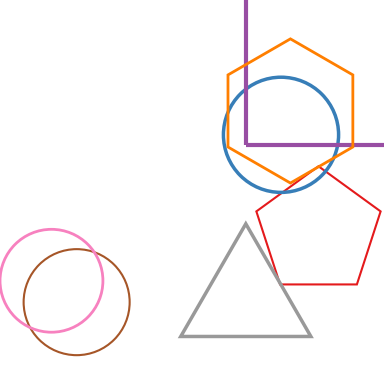[{"shape": "pentagon", "thickness": 1.5, "radius": 0.85, "center": [0.827, 0.398]}, {"shape": "circle", "thickness": 2.5, "radius": 0.75, "center": [0.73, 0.65]}, {"shape": "square", "thickness": 3, "radius": 0.95, "center": [0.831, 0.813]}, {"shape": "hexagon", "thickness": 2, "radius": 0.94, "center": [0.754, 0.712]}, {"shape": "circle", "thickness": 1.5, "radius": 0.69, "center": [0.199, 0.215]}, {"shape": "circle", "thickness": 2, "radius": 0.67, "center": [0.134, 0.271]}, {"shape": "triangle", "thickness": 2.5, "radius": 0.98, "center": [0.638, 0.224]}]